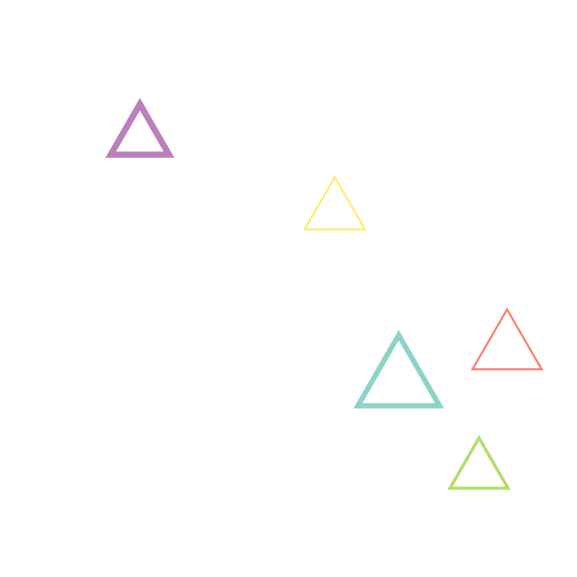[{"shape": "triangle", "thickness": 2.5, "radius": 0.41, "center": [0.69, 0.337]}, {"shape": "triangle", "thickness": 1, "radius": 0.35, "center": [0.878, 0.394]}, {"shape": "triangle", "thickness": 1.5, "radius": 0.29, "center": [0.829, 0.183]}, {"shape": "triangle", "thickness": 3, "radius": 0.29, "center": [0.242, 0.76]}, {"shape": "triangle", "thickness": 1, "radius": 0.3, "center": [0.58, 0.632]}]